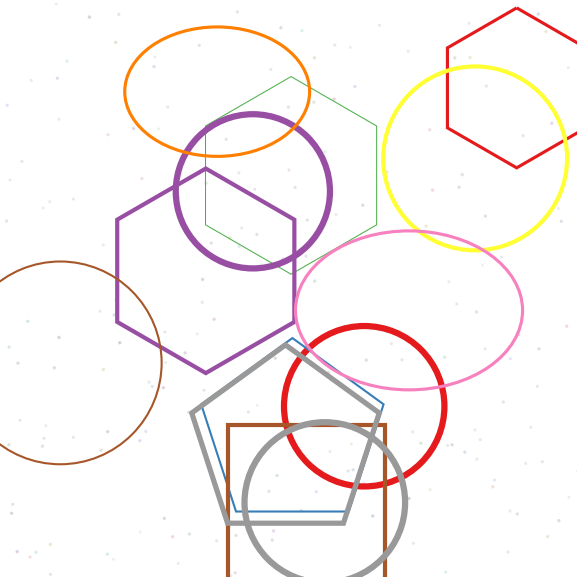[{"shape": "hexagon", "thickness": 1.5, "radius": 0.69, "center": [0.895, 0.847]}, {"shape": "circle", "thickness": 3, "radius": 0.69, "center": [0.631, 0.296]}, {"shape": "pentagon", "thickness": 1, "radius": 0.83, "center": [0.506, 0.248]}, {"shape": "hexagon", "thickness": 0.5, "radius": 0.86, "center": [0.504, 0.695]}, {"shape": "circle", "thickness": 3, "radius": 0.67, "center": [0.438, 0.668]}, {"shape": "hexagon", "thickness": 2, "radius": 0.89, "center": [0.356, 0.53]}, {"shape": "oval", "thickness": 1.5, "radius": 0.8, "center": [0.376, 0.84]}, {"shape": "circle", "thickness": 2, "radius": 0.8, "center": [0.823, 0.725]}, {"shape": "circle", "thickness": 1, "radius": 0.88, "center": [0.104, 0.371]}, {"shape": "square", "thickness": 2, "radius": 0.68, "center": [0.531, 0.126]}, {"shape": "oval", "thickness": 1.5, "radius": 0.98, "center": [0.708, 0.462]}, {"shape": "pentagon", "thickness": 2.5, "radius": 0.85, "center": [0.494, 0.231]}, {"shape": "circle", "thickness": 3, "radius": 0.7, "center": [0.562, 0.129]}]